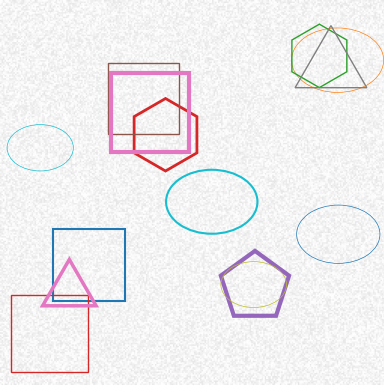[{"shape": "oval", "thickness": 0.5, "radius": 0.54, "center": [0.879, 0.392]}, {"shape": "square", "thickness": 1.5, "radius": 0.47, "center": [0.232, 0.312]}, {"shape": "oval", "thickness": 0.5, "radius": 0.6, "center": [0.877, 0.844]}, {"shape": "hexagon", "thickness": 1, "radius": 0.41, "center": [0.83, 0.855]}, {"shape": "square", "thickness": 1, "radius": 0.5, "center": [0.128, 0.135]}, {"shape": "hexagon", "thickness": 2, "radius": 0.47, "center": [0.43, 0.65]}, {"shape": "pentagon", "thickness": 3, "radius": 0.47, "center": [0.662, 0.255]}, {"shape": "square", "thickness": 1, "radius": 0.46, "center": [0.372, 0.744]}, {"shape": "square", "thickness": 3, "radius": 0.51, "center": [0.389, 0.707]}, {"shape": "triangle", "thickness": 2.5, "radius": 0.4, "center": [0.18, 0.246]}, {"shape": "triangle", "thickness": 1, "radius": 0.54, "center": [0.86, 0.826]}, {"shape": "oval", "thickness": 0.5, "radius": 0.43, "center": [0.659, 0.261]}, {"shape": "oval", "thickness": 0.5, "radius": 0.43, "center": [0.104, 0.616]}, {"shape": "oval", "thickness": 1.5, "radius": 0.59, "center": [0.55, 0.476]}]